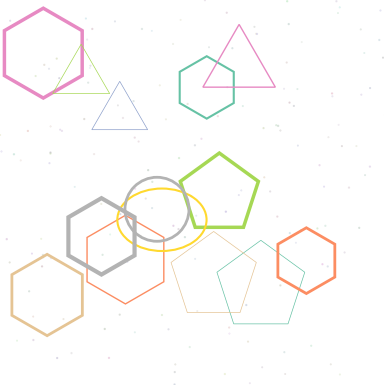[{"shape": "hexagon", "thickness": 1.5, "radius": 0.41, "center": [0.537, 0.773]}, {"shape": "pentagon", "thickness": 0.5, "radius": 0.6, "center": [0.678, 0.256]}, {"shape": "hexagon", "thickness": 2, "radius": 0.43, "center": [0.796, 0.323]}, {"shape": "hexagon", "thickness": 1, "radius": 0.58, "center": [0.326, 0.326]}, {"shape": "triangle", "thickness": 0.5, "radius": 0.42, "center": [0.311, 0.705]}, {"shape": "hexagon", "thickness": 2.5, "radius": 0.58, "center": [0.112, 0.862]}, {"shape": "triangle", "thickness": 1, "radius": 0.54, "center": [0.621, 0.828]}, {"shape": "triangle", "thickness": 0.5, "radius": 0.43, "center": [0.211, 0.8]}, {"shape": "pentagon", "thickness": 2.5, "radius": 0.53, "center": [0.57, 0.496]}, {"shape": "oval", "thickness": 1.5, "radius": 0.58, "center": [0.421, 0.429]}, {"shape": "pentagon", "thickness": 0.5, "radius": 0.58, "center": [0.555, 0.282]}, {"shape": "hexagon", "thickness": 2, "radius": 0.53, "center": [0.122, 0.234]}, {"shape": "circle", "thickness": 2, "radius": 0.42, "center": [0.408, 0.456]}, {"shape": "hexagon", "thickness": 3, "radius": 0.5, "center": [0.264, 0.386]}]